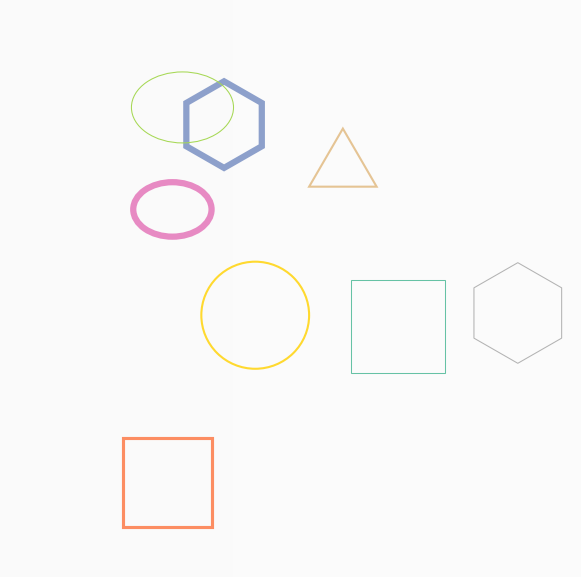[{"shape": "square", "thickness": 0.5, "radius": 0.4, "center": [0.684, 0.434]}, {"shape": "square", "thickness": 1.5, "radius": 0.39, "center": [0.288, 0.163]}, {"shape": "hexagon", "thickness": 3, "radius": 0.37, "center": [0.385, 0.783]}, {"shape": "oval", "thickness": 3, "radius": 0.34, "center": [0.297, 0.636]}, {"shape": "oval", "thickness": 0.5, "radius": 0.44, "center": [0.314, 0.813]}, {"shape": "circle", "thickness": 1, "radius": 0.46, "center": [0.439, 0.453]}, {"shape": "triangle", "thickness": 1, "radius": 0.34, "center": [0.59, 0.709]}, {"shape": "hexagon", "thickness": 0.5, "radius": 0.44, "center": [0.891, 0.457]}]